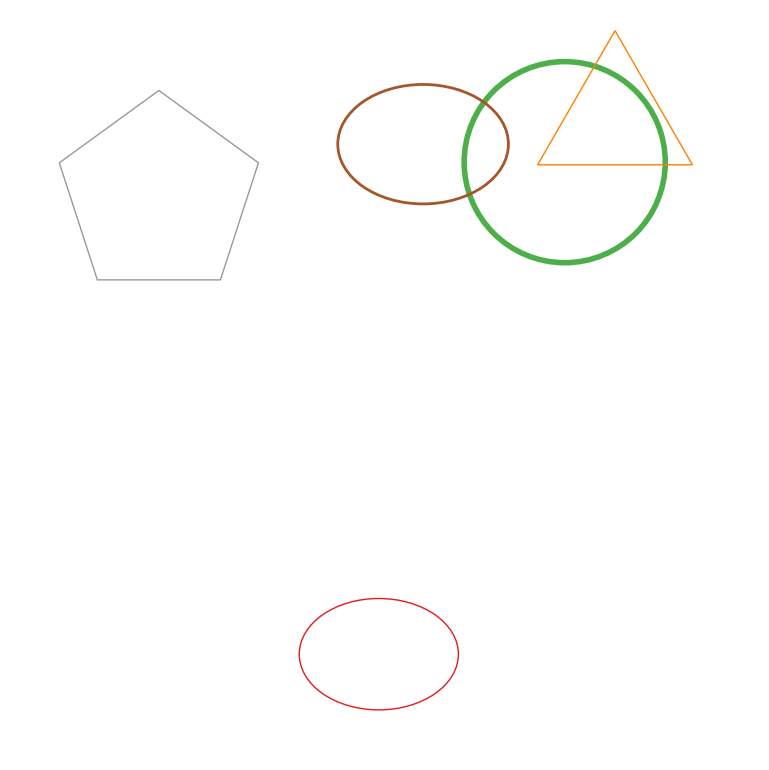[{"shape": "oval", "thickness": 0.5, "radius": 0.52, "center": [0.492, 0.15]}, {"shape": "circle", "thickness": 2, "radius": 0.65, "center": [0.733, 0.789]}, {"shape": "triangle", "thickness": 0.5, "radius": 0.58, "center": [0.799, 0.844]}, {"shape": "oval", "thickness": 1, "radius": 0.55, "center": [0.549, 0.813]}, {"shape": "pentagon", "thickness": 0.5, "radius": 0.68, "center": [0.206, 0.747]}]